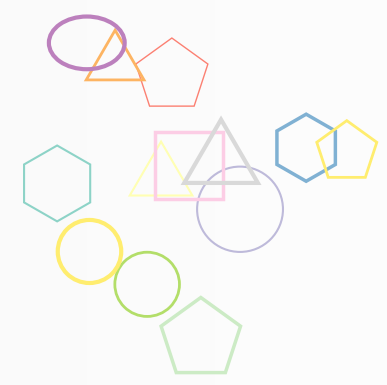[{"shape": "hexagon", "thickness": 1.5, "radius": 0.49, "center": [0.147, 0.524]}, {"shape": "triangle", "thickness": 1.5, "radius": 0.47, "center": [0.416, 0.539]}, {"shape": "circle", "thickness": 1.5, "radius": 0.55, "center": [0.619, 0.456]}, {"shape": "pentagon", "thickness": 1, "radius": 0.49, "center": [0.443, 0.803]}, {"shape": "hexagon", "thickness": 2.5, "radius": 0.44, "center": [0.79, 0.616]}, {"shape": "triangle", "thickness": 2, "radius": 0.43, "center": [0.297, 0.836]}, {"shape": "circle", "thickness": 2, "radius": 0.42, "center": [0.38, 0.262]}, {"shape": "square", "thickness": 2.5, "radius": 0.43, "center": [0.488, 0.57]}, {"shape": "triangle", "thickness": 3, "radius": 0.55, "center": [0.57, 0.58]}, {"shape": "oval", "thickness": 3, "radius": 0.49, "center": [0.224, 0.889]}, {"shape": "pentagon", "thickness": 2.5, "radius": 0.54, "center": [0.518, 0.119]}, {"shape": "pentagon", "thickness": 2, "radius": 0.41, "center": [0.895, 0.605]}, {"shape": "circle", "thickness": 3, "radius": 0.41, "center": [0.231, 0.347]}]